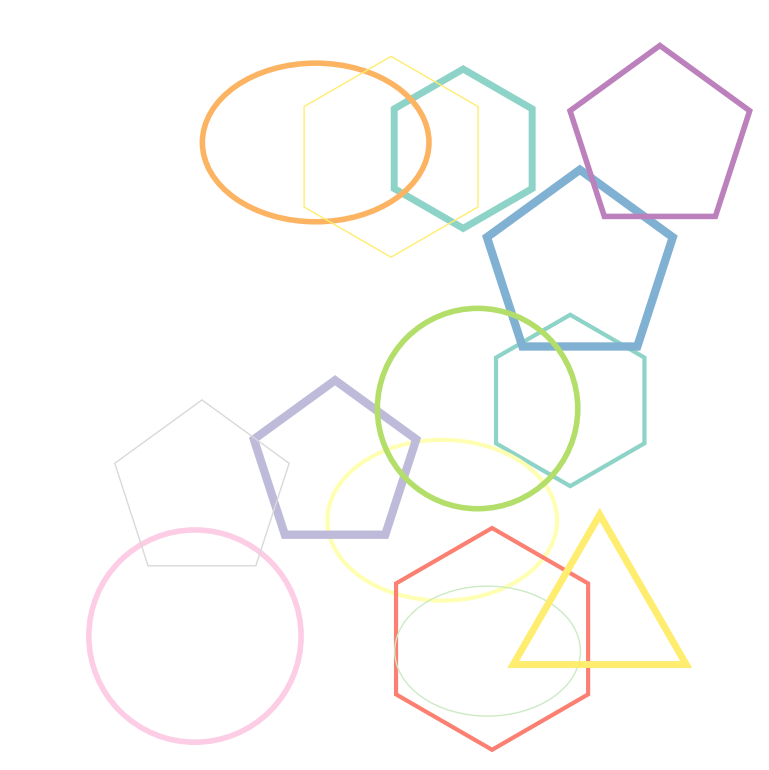[{"shape": "hexagon", "thickness": 2.5, "radius": 0.52, "center": [0.602, 0.807]}, {"shape": "hexagon", "thickness": 1.5, "radius": 0.56, "center": [0.741, 0.48]}, {"shape": "oval", "thickness": 1.5, "radius": 0.75, "center": [0.574, 0.324]}, {"shape": "pentagon", "thickness": 3, "radius": 0.55, "center": [0.435, 0.395]}, {"shape": "hexagon", "thickness": 1.5, "radius": 0.72, "center": [0.639, 0.17]}, {"shape": "pentagon", "thickness": 3, "radius": 0.63, "center": [0.753, 0.653]}, {"shape": "oval", "thickness": 2, "radius": 0.74, "center": [0.41, 0.815]}, {"shape": "circle", "thickness": 2, "radius": 0.65, "center": [0.62, 0.469]}, {"shape": "circle", "thickness": 2, "radius": 0.69, "center": [0.253, 0.174]}, {"shape": "pentagon", "thickness": 0.5, "radius": 0.6, "center": [0.262, 0.362]}, {"shape": "pentagon", "thickness": 2, "radius": 0.61, "center": [0.857, 0.818]}, {"shape": "oval", "thickness": 0.5, "radius": 0.6, "center": [0.633, 0.154]}, {"shape": "triangle", "thickness": 2.5, "radius": 0.65, "center": [0.779, 0.202]}, {"shape": "hexagon", "thickness": 0.5, "radius": 0.65, "center": [0.508, 0.796]}]